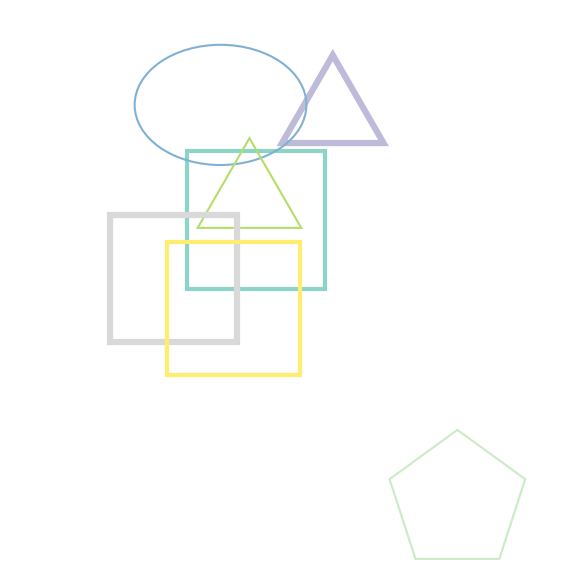[{"shape": "square", "thickness": 2, "radius": 0.6, "center": [0.444, 0.618]}, {"shape": "triangle", "thickness": 3, "radius": 0.51, "center": [0.576, 0.802]}, {"shape": "oval", "thickness": 1, "radius": 0.74, "center": [0.382, 0.817]}, {"shape": "triangle", "thickness": 1, "radius": 0.52, "center": [0.432, 0.656]}, {"shape": "square", "thickness": 3, "radius": 0.55, "center": [0.3, 0.517]}, {"shape": "pentagon", "thickness": 1, "radius": 0.62, "center": [0.792, 0.131]}, {"shape": "square", "thickness": 2, "radius": 0.57, "center": [0.404, 0.465]}]